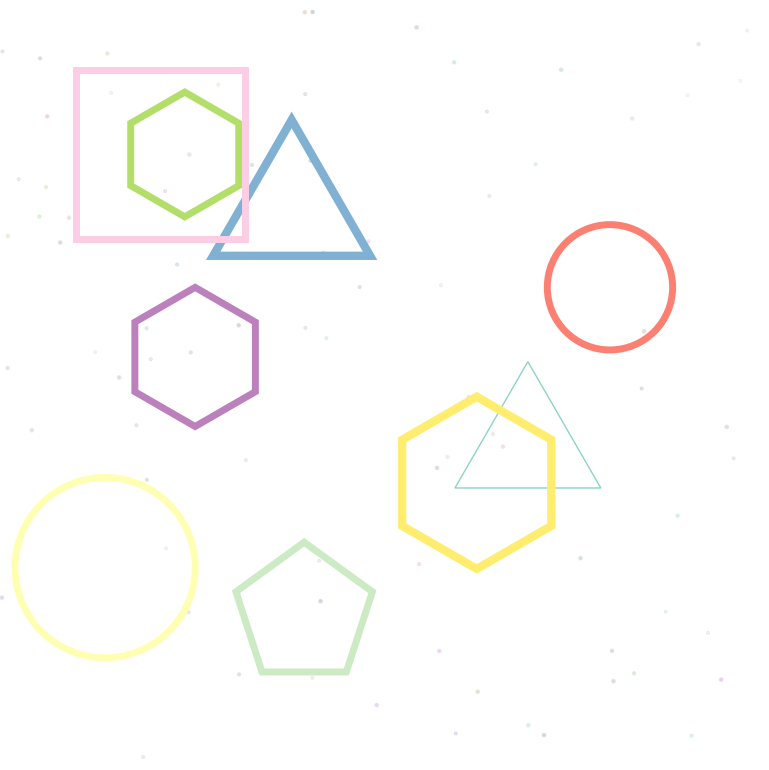[{"shape": "triangle", "thickness": 0.5, "radius": 0.55, "center": [0.686, 0.421]}, {"shape": "circle", "thickness": 2.5, "radius": 0.59, "center": [0.136, 0.263]}, {"shape": "circle", "thickness": 2.5, "radius": 0.41, "center": [0.792, 0.627]}, {"shape": "triangle", "thickness": 3, "radius": 0.59, "center": [0.379, 0.727]}, {"shape": "hexagon", "thickness": 2.5, "radius": 0.41, "center": [0.24, 0.799]}, {"shape": "square", "thickness": 2.5, "radius": 0.55, "center": [0.209, 0.799]}, {"shape": "hexagon", "thickness": 2.5, "radius": 0.45, "center": [0.253, 0.536]}, {"shape": "pentagon", "thickness": 2.5, "radius": 0.47, "center": [0.395, 0.203]}, {"shape": "hexagon", "thickness": 3, "radius": 0.56, "center": [0.619, 0.373]}]